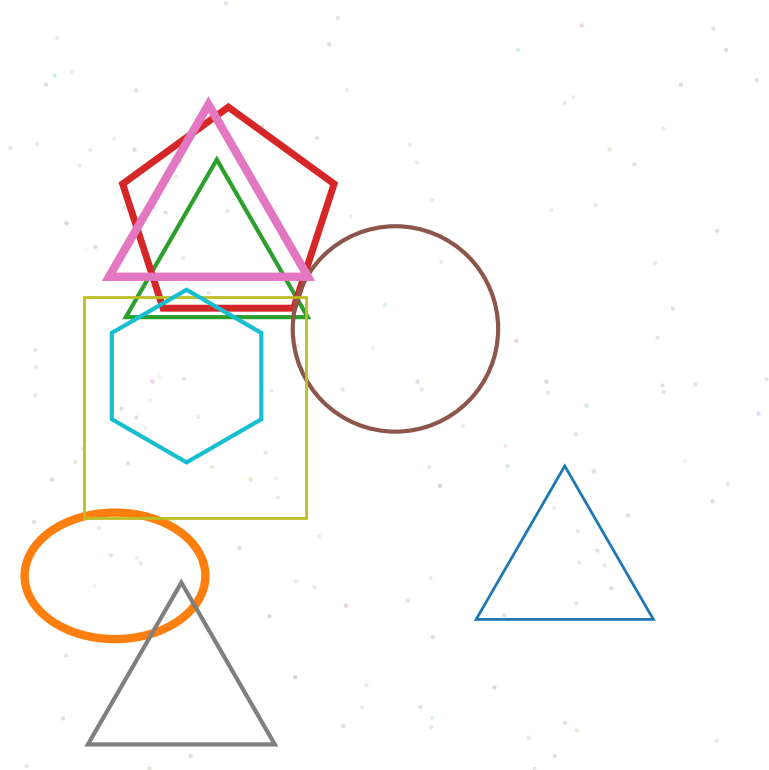[{"shape": "triangle", "thickness": 1, "radius": 0.66, "center": [0.733, 0.262]}, {"shape": "oval", "thickness": 3, "radius": 0.59, "center": [0.149, 0.252]}, {"shape": "triangle", "thickness": 1.5, "radius": 0.68, "center": [0.282, 0.656]}, {"shape": "pentagon", "thickness": 2.5, "radius": 0.72, "center": [0.297, 0.717]}, {"shape": "circle", "thickness": 1.5, "radius": 0.67, "center": [0.514, 0.573]}, {"shape": "triangle", "thickness": 3, "radius": 0.75, "center": [0.271, 0.715]}, {"shape": "triangle", "thickness": 1.5, "radius": 0.7, "center": [0.236, 0.103]}, {"shape": "square", "thickness": 1, "radius": 0.72, "center": [0.253, 0.471]}, {"shape": "hexagon", "thickness": 1.5, "radius": 0.56, "center": [0.242, 0.512]}]